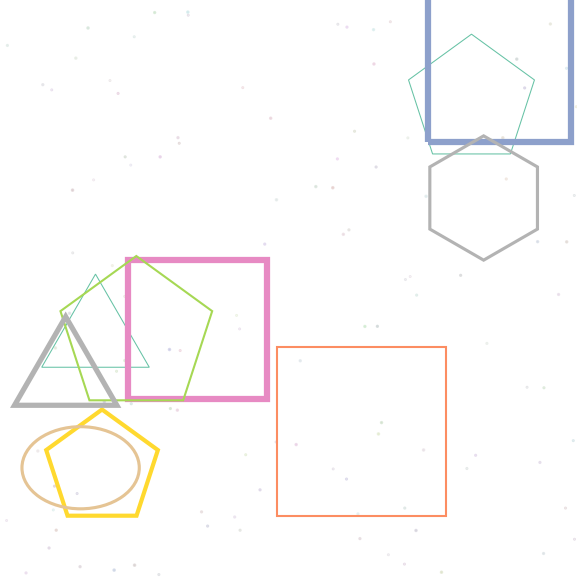[{"shape": "pentagon", "thickness": 0.5, "radius": 0.57, "center": [0.816, 0.825]}, {"shape": "triangle", "thickness": 0.5, "radius": 0.54, "center": [0.165, 0.417]}, {"shape": "square", "thickness": 1, "radius": 0.73, "center": [0.627, 0.252]}, {"shape": "square", "thickness": 3, "radius": 0.62, "center": [0.866, 0.877]}, {"shape": "square", "thickness": 3, "radius": 0.6, "center": [0.342, 0.429]}, {"shape": "pentagon", "thickness": 1, "radius": 0.69, "center": [0.236, 0.418]}, {"shape": "pentagon", "thickness": 2, "radius": 0.51, "center": [0.177, 0.188]}, {"shape": "oval", "thickness": 1.5, "radius": 0.51, "center": [0.14, 0.189]}, {"shape": "hexagon", "thickness": 1.5, "radius": 0.54, "center": [0.837, 0.656]}, {"shape": "triangle", "thickness": 2.5, "radius": 0.51, "center": [0.114, 0.349]}]